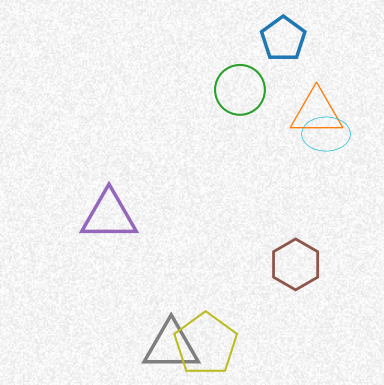[{"shape": "pentagon", "thickness": 2.5, "radius": 0.3, "center": [0.736, 0.899]}, {"shape": "triangle", "thickness": 1, "radius": 0.4, "center": [0.822, 0.708]}, {"shape": "circle", "thickness": 1.5, "radius": 0.32, "center": [0.623, 0.767]}, {"shape": "triangle", "thickness": 2.5, "radius": 0.41, "center": [0.283, 0.44]}, {"shape": "hexagon", "thickness": 2, "radius": 0.33, "center": [0.768, 0.313]}, {"shape": "triangle", "thickness": 2.5, "radius": 0.41, "center": [0.445, 0.101]}, {"shape": "pentagon", "thickness": 1.5, "radius": 0.43, "center": [0.534, 0.106]}, {"shape": "oval", "thickness": 0.5, "radius": 0.32, "center": [0.847, 0.652]}]